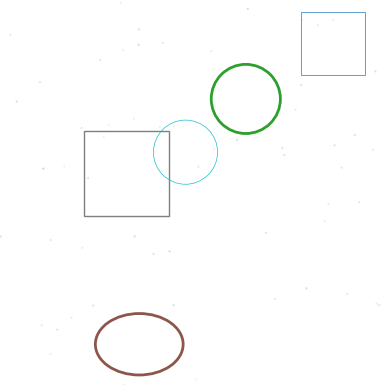[{"shape": "square", "thickness": 0.5, "radius": 0.41, "center": [0.865, 0.888]}, {"shape": "circle", "thickness": 2, "radius": 0.45, "center": [0.638, 0.743]}, {"shape": "oval", "thickness": 2, "radius": 0.57, "center": [0.362, 0.106]}, {"shape": "square", "thickness": 1, "radius": 0.55, "center": [0.329, 0.549]}, {"shape": "circle", "thickness": 0.5, "radius": 0.42, "center": [0.482, 0.605]}]